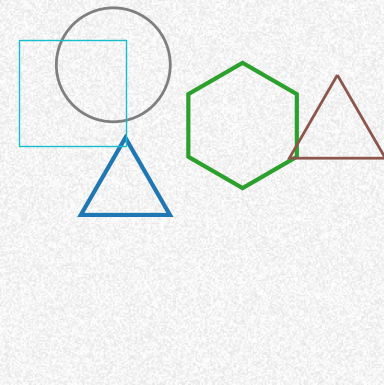[{"shape": "triangle", "thickness": 3, "radius": 0.67, "center": [0.326, 0.509]}, {"shape": "hexagon", "thickness": 3, "radius": 0.81, "center": [0.63, 0.674]}, {"shape": "triangle", "thickness": 2, "radius": 0.72, "center": [0.876, 0.661]}, {"shape": "circle", "thickness": 2, "radius": 0.74, "center": [0.294, 0.832]}, {"shape": "square", "thickness": 1, "radius": 0.69, "center": [0.189, 0.758]}]